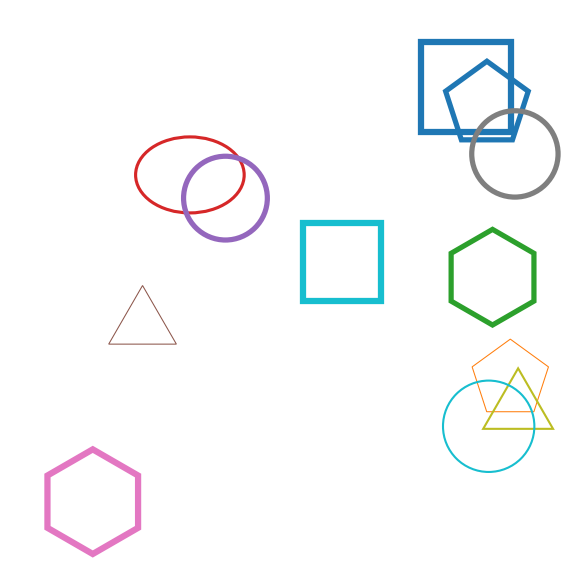[{"shape": "pentagon", "thickness": 2.5, "radius": 0.38, "center": [0.843, 0.818]}, {"shape": "square", "thickness": 3, "radius": 0.39, "center": [0.806, 0.849]}, {"shape": "pentagon", "thickness": 0.5, "radius": 0.35, "center": [0.884, 0.342]}, {"shape": "hexagon", "thickness": 2.5, "radius": 0.41, "center": [0.853, 0.519]}, {"shape": "oval", "thickness": 1.5, "radius": 0.47, "center": [0.329, 0.696]}, {"shape": "circle", "thickness": 2.5, "radius": 0.36, "center": [0.39, 0.656]}, {"shape": "triangle", "thickness": 0.5, "radius": 0.34, "center": [0.247, 0.437]}, {"shape": "hexagon", "thickness": 3, "radius": 0.45, "center": [0.161, 0.13]}, {"shape": "circle", "thickness": 2.5, "radius": 0.37, "center": [0.892, 0.733]}, {"shape": "triangle", "thickness": 1, "radius": 0.35, "center": [0.897, 0.291]}, {"shape": "square", "thickness": 3, "radius": 0.34, "center": [0.592, 0.546]}, {"shape": "circle", "thickness": 1, "radius": 0.4, "center": [0.846, 0.261]}]